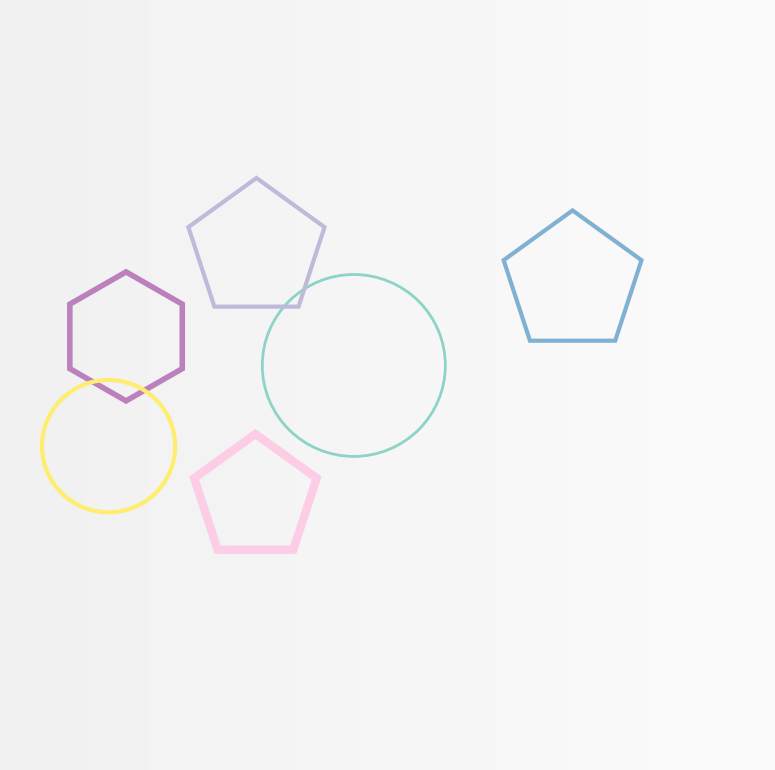[{"shape": "circle", "thickness": 1, "radius": 0.59, "center": [0.457, 0.525]}, {"shape": "pentagon", "thickness": 1.5, "radius": 0.46, "center": [0.331, 0.676]}, {"shape": "pentagon", "thickness": 1.5, "radius": 0.47, "center": [0.739, 0.633]}, {"shape": "pentagon", "thickness": 3, "radius": 0.42, "center": [0.33, 0.353]}, {"shape": "hexagon", "thickness": 2, "radius": 0.42, "center": [0.163, 0.563]}, {"shape": "circle", "thickness": 1.5, "radius": 0.43, "center": [0.14, 0.421]}]